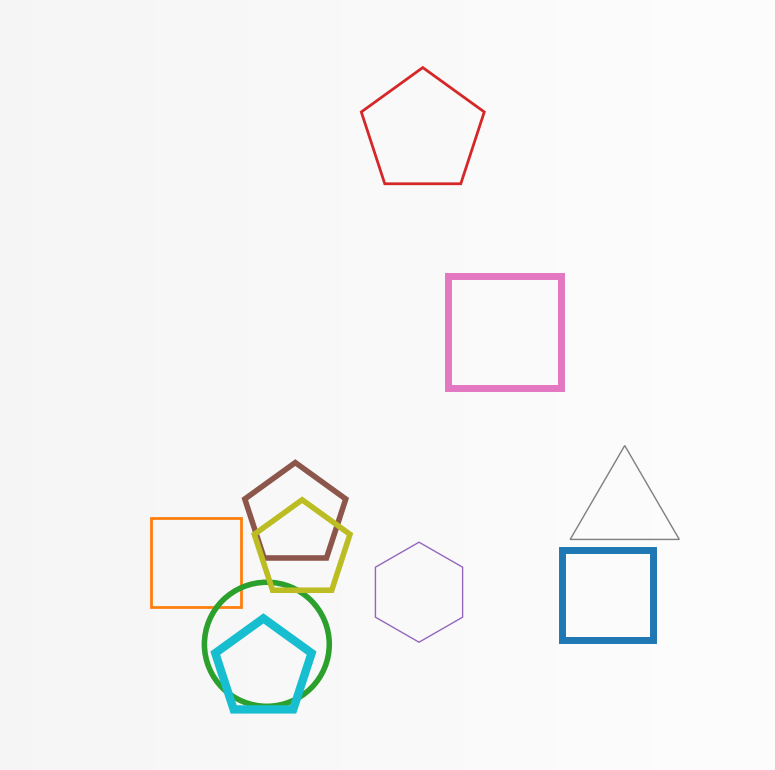[{"shape": "square", "thickness": 2.5, "radius": 0.29, "center": [0.784, 0.227]}, {"shape": "square", "thickness": 1, "radius": 0.29, "center": [0.253, 0.269]}, {"shape": "circle", "thickness": 2, "radius": 0.4, "center": [0.344, 0.163]}, {"shape": "pentagon", "thickness": 1, "radius": 0.42, "center": [0.546, 0.829]}, {"shape": "hexagon", "thickness": 0.5, "radius": 0.32, "center": [0.541, 0.231]}, {"shape": "pentagon", "thickness": 2, "radius": 0.34, "center": [0.381, 0.331]}, {"shape": "square", "thickness": 2.5, "radius": 0.37, "center": [0.651, 0.569]}, {"shape": "triangle", "thickness": 0.5, "radius": 0.41, "center": [0.806, 0.34]}, {"shape": "pentagon", "thickness": 2, "radius": 0.32, "center": [0.39, 0.286]}, {"shape": "pentagon", "thickness": 3, "radius": 0.33, "center": [0.34, 0.132]}]